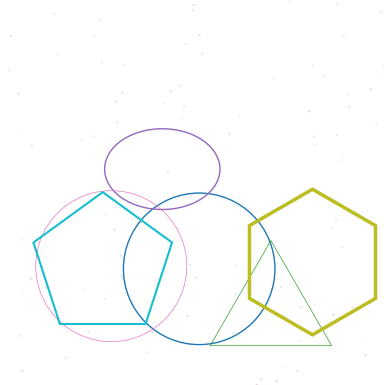[{"shape": "circle", "thickness": 1, "radius": 0.98, "center": [0.517, 0.302]}, {"shape": "triangle", "thickness": 0.5, "radius": 0.91, "center": [0.704, 0.193]}, {"shape": "oval", "thickness": 1, "radius": 0.75, "center": [0.422, 0.561]}, {"shape": "circle", "thickness": 0.5, "radius": 0.98, "center": [0.289, 0.309]}, {"shape": "hexagon", "thickness": 2.5, "radius": 0.95, "center": [0.812, 0.319]}, {"shape": "pentagon", "thickness": 1.5, "radius": 0.95, "center": [0.267, 0.312]}]